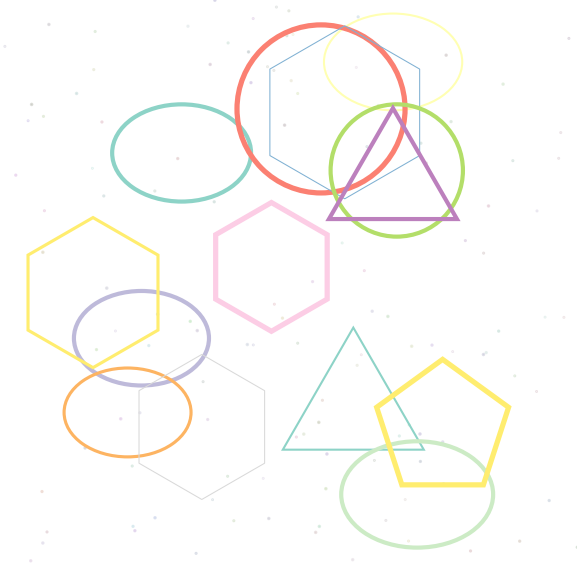[{"shape": "oval", "thickness": 2, "radius": 0.6, "center": [0.314, 0.734]}, {"shape": "triangle", "thickness": 1, "radius": 0.7, "center": [0.612, 0.291]}, {"shape": "oval", "thickness": 1, "radius": 0.6, "center": [0.681, 0.892]}, {"shape": "oval", "thickness": 2, "radius": 0.58, "center": [0.245, 0.413]}, {"shape": "circle", "thickness": 2.5, "radius": 0.73, "center": [0.556, 0.811]}, {"shape": "hexagon", "thickness": 0.5, "radius": 0.75, "center": [0.597, 0.805]}, {"shape": "oval", "thickness": 1.5, "radius": 0.55, "center": [0.221, 0.285]}, {"shape": "circle", "thickness": 2, "radius": 0.57, "center": [0.687, 0.704]}, {"shape": "hexagon", "thickness": 2.5, "radius": 0.56, "center": [0.47, 0.537]}, {"shape": "hexagon", "thickness": 0.5, "radius": 0.63, "center": [0.349, 0.26]}, {"shape": "triangle", "thickness": 2, "radius": 0.64, "center": [0.68, 0.684]}, {"shape": "oval", "thickness": 2, "radius": 0.66, "center": [0.722, 0.143]}, {"shape": "hexagon", "thickness": 1.5, "radius": 0.65, "center": [0.161, 0.492]}, {"shape": "pentagon", "thickness": 2.5, "radius": 0.6, "center": [0.766, 0.257]}]